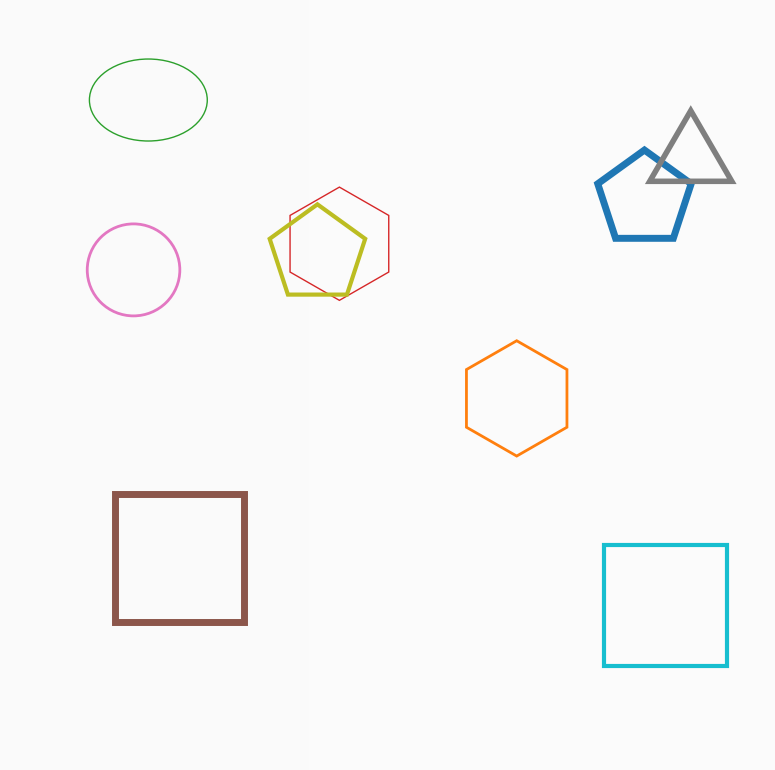[{"shape": "pentagon", "thickness": 2.5, "radius": 0.32, "center": [0.832, 0.742]}, {"shape": "hexagon", "thickness": 1, "radius": 0.37, "center": [0.667, 0.483]}, {"shape": "oval", "thickness": 0.5, "radius": 0.38, "center": [0.191, 0.87]}, {"shape": "hexagon", "thickness": 0.5, "radius": 0.37, "center": [0.438, 0.683]}, {"shape": "square", "thickness": 2.5, "radius": 0.42, "center": [0.232, 0.275]}, {"shape": "circle", "thickness": 1, "radius": 0.3, "center": [0.172, 0.649]}, {"shape": "triangle", "thickness": 2, "radius": 0.31, "center": [0.891, 0.795]}, {"shape": "pentagon", "thickness": 1.5, "radius": 0.32, "center": [0.41, 0.67]}, {"shape": "square", "thickness": 1.5, "radius": 0.4, "center": [0.858, 0.214]}]